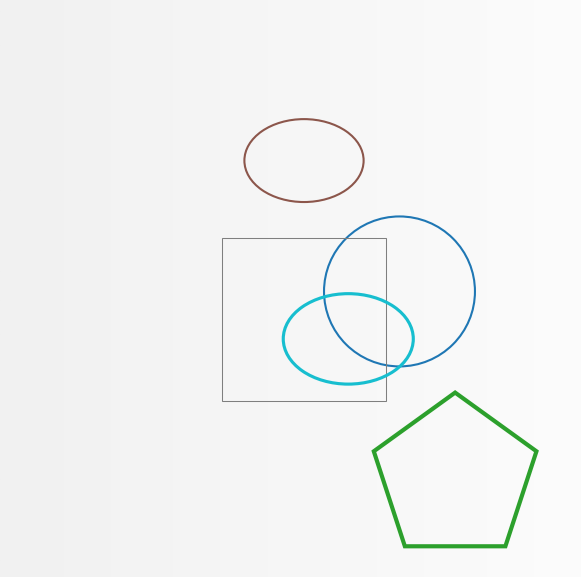[{"shape": "circle", "thickness": 1, "radius": 0.65, "center": [0.687, 0.494]}, {"shape": "pentagon", "thickness": 2, "radius": 0.74, "center": [0.783, 0.172]}, {"shape": "oval", "thickness": 1, "radius": 0.51, "center": [0.523, 0.721]}, {"shape": "square", "thickness": 0.5, "radius": 0.7, "center": [0.522, 0.446]}, {"shape": "oval", "thickness": 1.5, "radius": 0.56, "center": [0.599, 0.412]}]